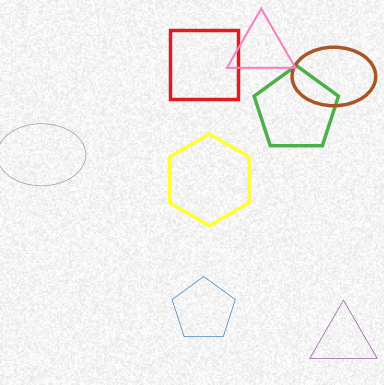[{"shape": "square", "thickness": 2.5, "radius": 0.44, "center": [0.53, 0.832]}, {"shape": "pentagon", "thickness": 0.5, "radius": 0.43, "center": [0.529, 0.195]}, {"shape": "pentagon", "thickness": 2.5, "radius": 0.58, "center": [0.77, 0.715]}, {"shape": "triangle", "thickness": 0.5, "radius": 0.51, "center": [0.892, 0.119]}, {"shape": "hexagon", "thickness": 2.5, "radius": 0.6, "center": [0.544, 0.533]}, {"shape": "oval", "thickness": 2.5, "radius": 0.54, "center": [0.867, 0.801]}, {"shape": "triangle", "thickness": 1.5, "radius": 0.51, "center": [0.678, 0.875]}, {"shape": "oval", "thickness": 0.5, "radius": 0.58, "center": [0.108, 0.598]}]